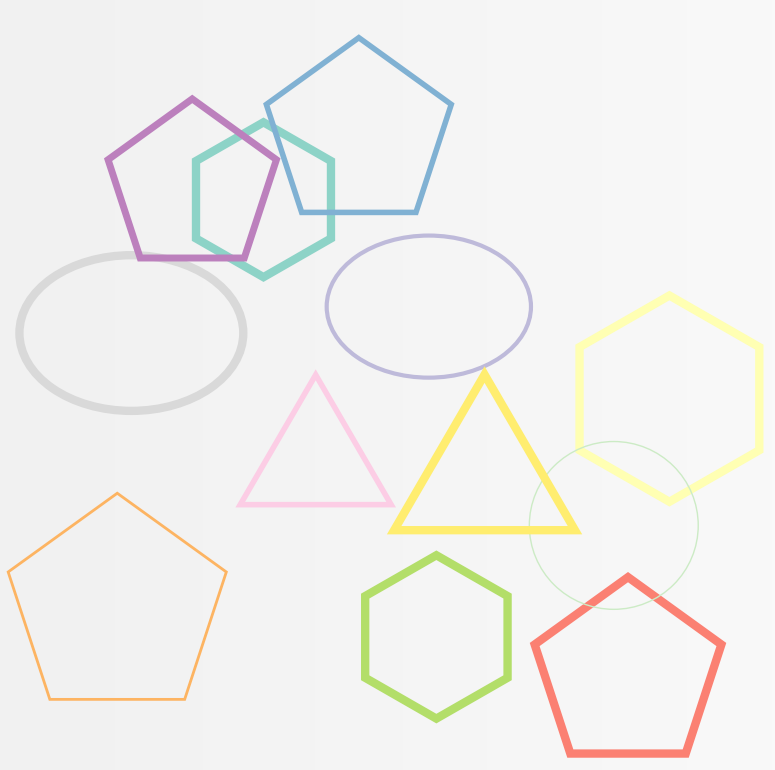[{"shape": "hexagon", "thickness": 3, "radius": 0.5, "center": [0.34, 0.741]}, {"shape": "hexagon", "thickness": 3, "radius": 0.67, "center": [0.864, 0.482]}, {"shape": "oval", "thickness": 1.5, "radius": 0.66, "center": [0.553, 0.602]}, {"shape": "pentagon", "thickness": 3, "radius": 0.63, "center": [0.81, 0.124]}, {"shape": "pentagon", "thickness": 2, "radius": 0.63, "center": [0.463, 0.826]}, {"shape": "pentagon", "thickness": 1, "radius": 0.74, "center": [0.151, 0.211]}, {"shape": "hexagon", "thickness": 3, "radius": 0.53, "center": [0.563, 0.173]}, {"shape": "triangle", "thickness": 2, "radius": 0.56, "center": [0.407, 0.401]}, {"shape": "oval", "thickness": 3, "radius": 0.72, "center": [0.169, 0.567]}, {"shape": "pentagon", "thickness": 2.5, "radius": 0.57, "center": [0.248, 0.757]}, {"shape": "circle", "thickness": 0.5, "radius": 0.54, "center": [0.792, 0.318]}, {"shape": "triangle", "thickness": 3, "radius": 0.67, "center": [0.625, 0.379]}]